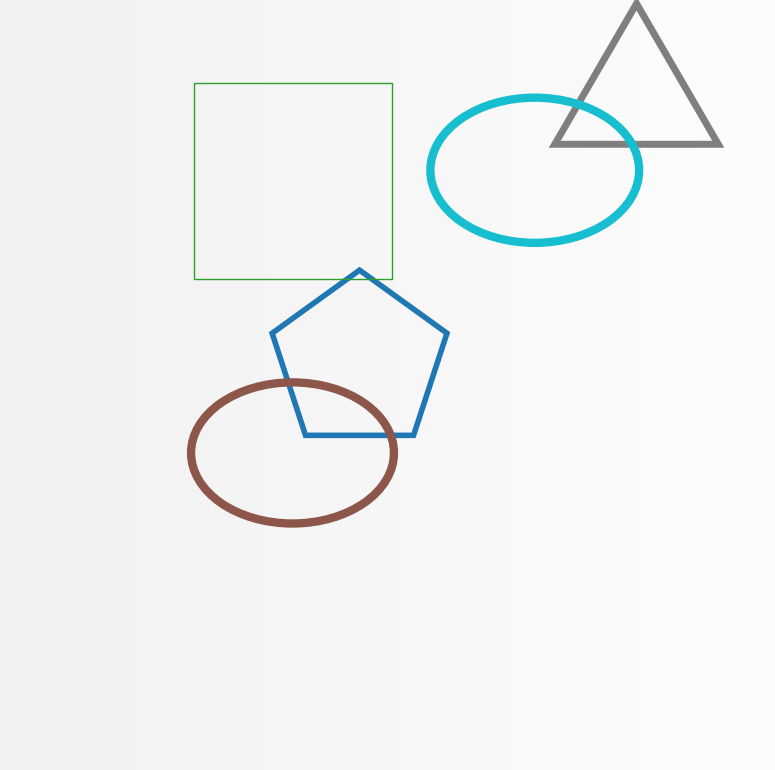[{"shape": "pentagon", "thickness": 2, "radius": 0.59, "center": [0.464, 0.531]}, {"shape": "square", "thickness": 0.5, "radius": 0.64, "center": [0.378, 0.765]}, {"shape": "oval", "thickness": 3, "radius": 0.65, "center": [0.377, 0.412]}, {"shape": "triangle", "thickness": 2.5, "radius": 0.61, "center": [0.821, 0.874]}, {"shape": "oval", "thickness": 3, "radius": 0.67, "center": [0.69, 0.779]}]